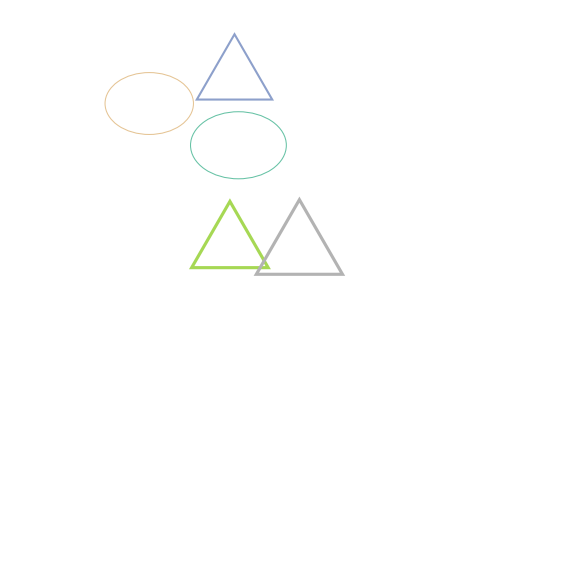[{"shape": "oval", "thickness": 0.5, "radius": 0.41, "center": [0.413, 0.748]}, {"shape": "triangle", "thickness": 1, "radius": 0.38, "center": [0.406, 0.864]}, {"shape": "triangle", "thickness": 1.5, "radius": 0.38, "center": [0.398, 0.574]}, {"shape": "oval", "thickness": 0.5, "radius": 0.38, "center": [0.258, 0.82]}, {"shape": "triangle", "thickness": 1.5, "radius": 0.43, "center": [0.518, 0.567]}]